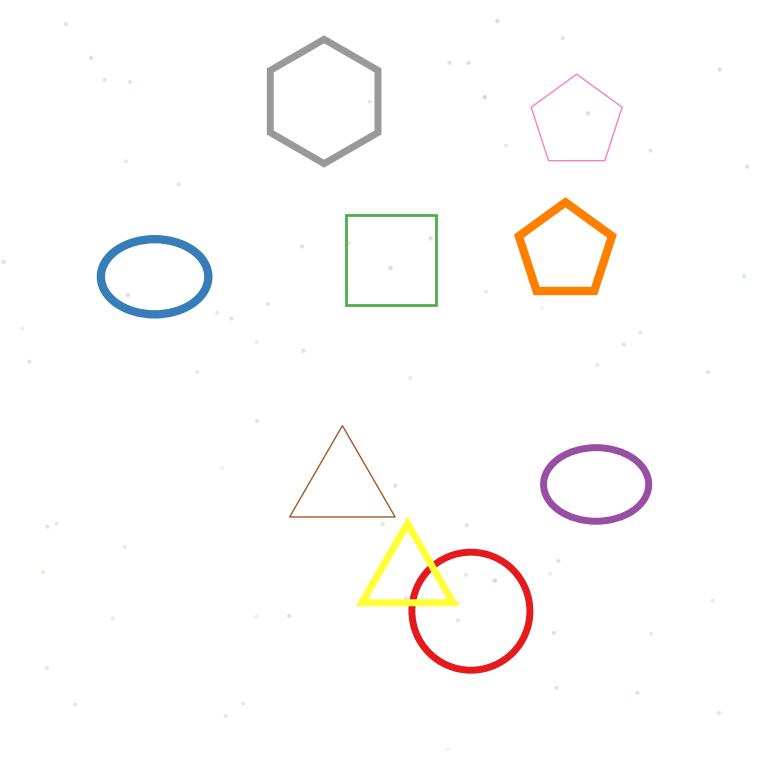[{"shape": "circle", "thickness": 2.5, "radius": 0.38, "center": [0.612, 0.206]}, {"shape": "oval", "thickness": 3, "radius": 0.35, "center": [0.201, 0.641]}, {"shape": "square", "thickness": 1, "radius": 0.29, "center": [0.508, 0.662]}, {"shape": "oval", "thickness": 2.5, "radius": 0.34, "center": [0.774, 0.371]}, {"shape": "pentagon", "thickness": 3, "radius": 0.32, "center": [0.734, 0.674]}, {"shape": "triangle", "thickness": 2.5, "radius": 0.34, "center": [0.529, 0.251]}, {"shape": "triangle", "thickness": 0.5, "radius": 0.4, "center": [0.445, 0.368]}, {"shape": "pentagon", "thickness": 0.5, "radius": 0.31, "center": [0.749, 0.842]}, {"shape": "hexagon", "thickness": 2.5, "radius": 0.4, "center": [0.421, 0.868]}]